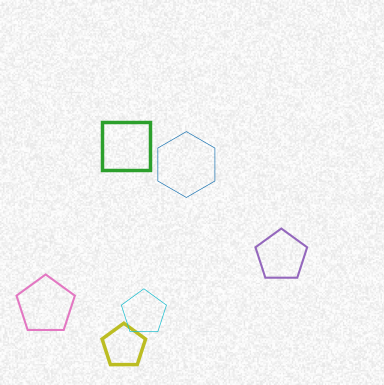[{"shape": "hexagon", "thickness": 0.5, "radius": 0.43, "center": [0.484, 0.573]}, {"shape": "square", "thickness": 2.5, "radius": 0.31, "center": [0.327, 0.621]}, {"shape": "pentagon", "thickness": 1.5, "radius": 0.35, "center": [0.731, 0.336]}, {"shape": "pentagon", "thickness": 1.5, "radius": 0.4, "center": [0.119, 0.207]}, {"shape": "pentagon", "thickness": 2.5, "radius": 0.3, "center": [0.322, 0.101]}, {"shape": "pentagon", "thickness": 0.5, "radius": 0.31, "center": [0.374, 0.188]}]